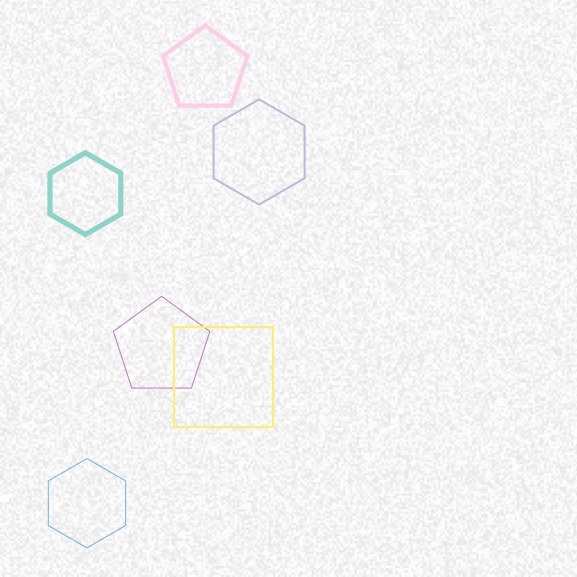[{"shape": "hexagon", "thickness": 2.5, "radius": 0.35, "center": [0.148, 0.664]}, {"shape": "hexagon", "thickness": 1, "radius": 0.46, "center": [0.449, 0.736]}, {"shape": "hexagon", "thickness": 0.5, "radius": 0.39, "center": [0.151, 0.128]}, {"shape": "pentagon", "thickness": 2, "radius": 0.38, "center": [0.355, 0.878]}, {"shape": "pentagon", "thickness": 0.5, "radius": 0.44, "center": [0.28, 0.398]}, {"shape": "square", "thickness": 1, "radius": 0.43, "center": [0.387, 0.346]}]